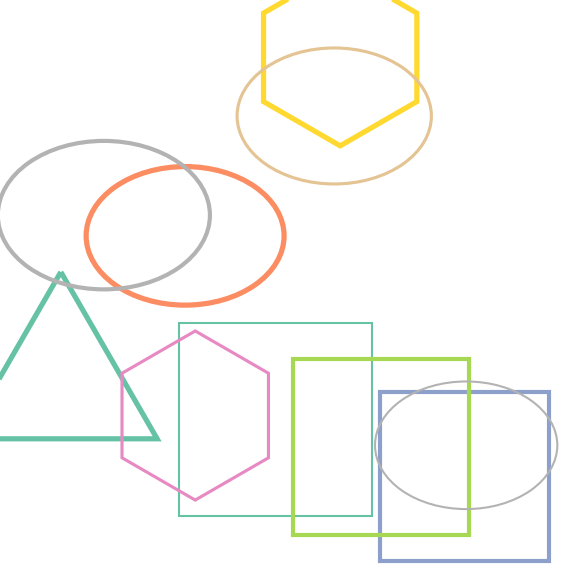[{"shape": "square", "thickness": 1, "radius": 0.84, "center": [0.477, 0.273]}, {"shape": "triangle", "thickness": 2.5, "radius": 0.96, "center": [0.105, 0.336]}, {"shape": "oval", "thickness": 2.5, "radius": 0.86, "center": [0.321, 0.591]}, {"shape": "square", "thickness": 2, "radius": 0.73, "center": [0.805, 0.174]}, {"shape": "hexagon", "thickness": 1.5, "radius": 0.73, "center": [0.338, 0.28]}, {"shape": "square", "thickness": 2, "radius": 0.76, "center": [0.66, 0.225]}, {"shape": "hexagon", "thickness": 2.5, "radius": 0.77, "center": [0.589, 0.9]}, {"shape": "oval", "thickness": 1.5, "radius": 0.84, "center": [0.579, 0.798]}, {"shape": "oval", "thickness": 1, "radius": 0.79, "center": [0.807, 0.228]}, {"shape": "oval", "thickness": 2, "radius": 0.92, "center": [0.18, 0.627]}]